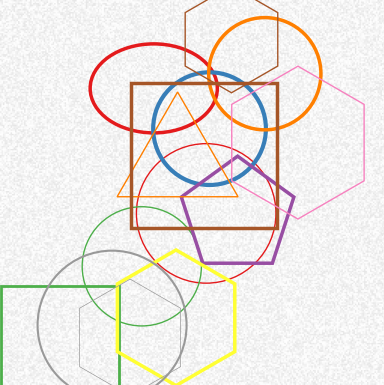[{"shape": "circle", "thickness": 1, "radius": 0.91, "center": [0.536, 0.446]}, {"shape": "oval", "thickness": 2.5, "radius": 0.83, "center": [0.399, 0.77]}, {"shape": "circle", "thickness": 3, "radius": 0.73, "center": [0.544, 0.666]}, {"shape": "circle", "thickness": 1, "radius": 0.77, "center": [0.368, 0.308]}, {"shape": "square", "thickness": 2, "radius": 0.76, "center": [0.156, 0.105]}, {"shape": "pentagon", "thickness": 2.5, "radius": 0.77, "center": [0.617, 0.441]}, {"shape": "circle", "thickness": 2.5, "radius": 0.73, "center": [0.688, 0.809]}, {"shape": "triangle", "thickness": 1, "radius": 0.91, "center": [0.461, 0.58]}, {"shape": "hexagon", "thickness": 2.5, "radius": 0.88, "center": [0.457, 0.175]}, {"shape": "square", "thickness": 2.5, "radius": 0.95, "center": [0.53, 0.596]}, {"shape": "hexagon", "thickness": 1, "radius": 0.69, "center": [0.601, 0.898]}, {"shape": "hexagon", "thickness": 1, "radius": 0.99, "center": [0.774, 0.63]}, {"shape": "hexagon", "thickness": 0.5, "radius": 0.76, "center": [0.338, 0.124]}, {"shape": "circle", "thickness": 1.5, "radius": 0.97, "center": [0.291, 0.155]}]